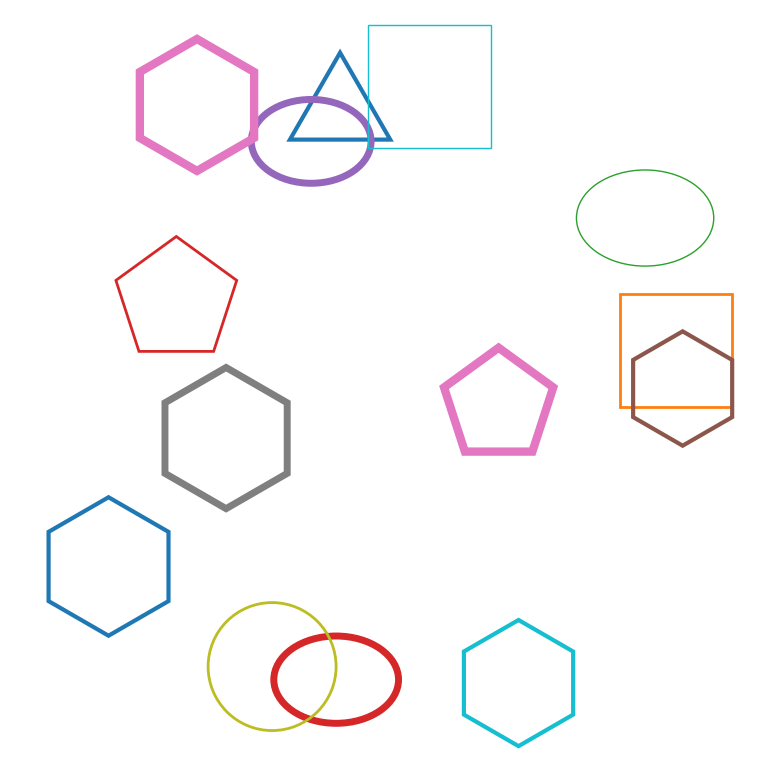[{"shape": "triangle", "thickness": 1.5, "radius": 0.38, "center": [0.442, 0.856]}, {"shape": "hexagon", "thickness": 1.5, "radius": 0.45, "center": [0.141, 0.264]}, {"shape": "square", "thickness": 1, "radius": 0.36, "center": [0.878, 0.545]}, {"shape": "oval", "thickness": 0.5, "radius": 0.45, "center": [0.838, 0.717]}, {"shape": "oval", "thickness": 2.5, "radius": 0.4, "center": [0.437, 0.117]}, {"shape": "pentagon", "thickness": 1, "radius": 0.41, "center": [0.229, 0.61]}, {"shape": "oval", "thickness": 2.5, "radius": 0.39, "center": [0.404, 0.816]}, {"shape": "hexagon", "thickness": 1.5, "radius": 0.37, "center": [0.887, 0.495]}, {"shape": "pentagon", "thickness": 3, "radius": 0.37, "center": [0.648, 0.474]}, {"shape": "hexagon", "thickness": 3, "radius": 0.43, "center": [0.256, 0.864]}, {"shape": "hexagon", "thickness": 2.5, "radius": 0.46, "center": [0.294, 0.431]}, {"shape": "circle", "thickness": 1, "radius": 0.42, "center": [0.353, 0.134]}, {"shape": "square", "thickness": 0.5, "radius": 0.4, "center": [0.558, 0.888]}, {"shape": "hexagon", "thickness": 1.5, "radius": 0.41, "center": [0.673, 0.113]}]